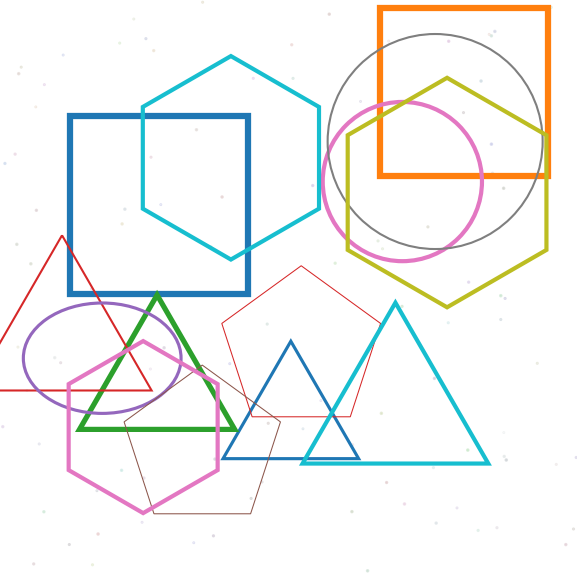[{"shape": "square", "thickness": 3, "radius": 0.77, "center": [0.276, 0.644]}, {"shape": "triangle", "thickness": 1.5, "radius": 0.68, "center": [0.504, 0.273]}, {"shape": "square", "thickness": 3, "radius": 0.73, "center": [0.803, 0.839]}, {"shape": "triangle", "thickness": 2.5, "radius": 0.78, "center": [0.272, 0.333]}, {"shape": "triangle", "thickness": 1, "radius": 0.9, "center": [0.107, 0.413]}, {"shape": "pentagon", "thickness": 0.5, "radius": 0.72, "center": [0.522, 0.394]}, {"shape": "oval", "thickness": 1.5, "radius": 0.68, "center": [0.177, 0.379]}, {"shape": "pentagon", "thickness": 0.5, "radius": 0.71, "center": [0.35, 0.225]}, {"shape": "circle", "thickness": 2, "radius": 0.69, "center": [0.697, 0.685]}, {"shape": "hexagon", "thickness": 2, "radius": 0.74, "center": [0.248, 0.26]}, {"shape": "circle", "thickness": 1, "radius": 0.93, "center": [0.753, 0.754]}, {"shape": "hexagon", "thickness": 2, "radius": 0.99, "center": [0.774, 0.666]}, {"shape": "triangle", "thickness": 2, "radius": 0.93, "center": [0.685, 0.289]}, {"shape": "hexagon", "thickness": 2, "radius": 0.88, "center": [0.4, 0.726]}]